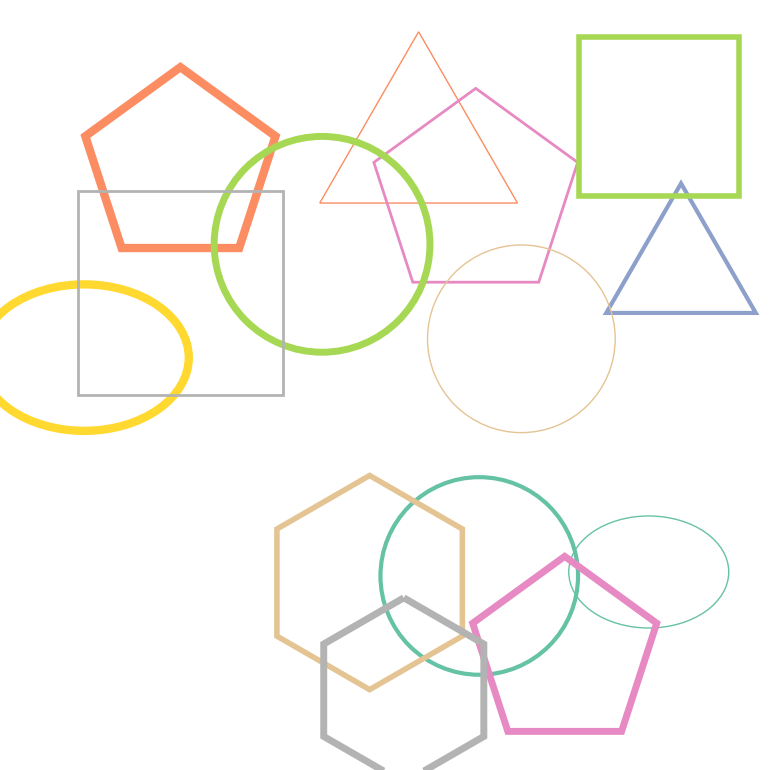[{"shape": "circle", "thickness": 1.5, "radius": 0.64, "center": [0.622, 0.252]}, {"shape": "oval", "thickness": 0.5, "radius": 0.52, "center": [0.843, 0.257]}, {"shape": "triangle", "thickness": 0.5, "radius": 0.74, "center": [0.544, 0.81]}, {"shape": "pentagon", "thickness": 3, "radius": 0.65, "center": [0.234, 0.783]}, {"shape": "triangle", "thickness": 1.5, "radius": 0.56, "center": [0.884, 0.65]}, {"shape": "pentagon", "thickness": 1, "radius": 0.7, "center": [0.618, 0.746]}, {"shape": "pentagon", "thickness": 2.5, "radius": 0.63, "center": [0.733, 0.152]}, {"shape": "square", "thickness": 2, "radius": 0.52, "center": [0.856, 0.849]}, {"shape": "circle", "thickness": 2.5, "radius": 0.7, "center": [0.418, 0.683]}, {"shape": "oval", "thickness": 3, "radius": 0.68, "center": [0.109, 0.536]}, {"shape": "hexagon", "thickness": 2, "radius": 0.7, "center": [0.48, 0.243]}, {"shape": "circle", "thickness": 0.5, "radius": 0.61, "center": [0.677, 0.56]}, {"shape": "square", "thickness": 1, "radius": 0.66, "center": [0.235, 0.619]}, {"shape": "hexagon", "thickness": 2.5, "radius": 0.6, "center": [0.524, 0.104]}]